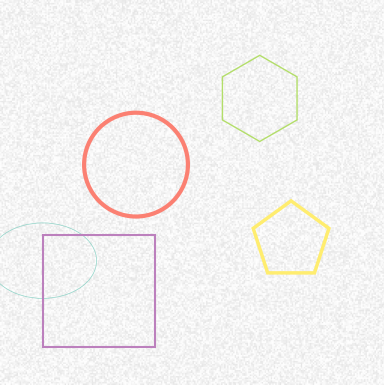[{"shape": "oval", "thickness": 0.5, "radius": 0.7, "center": [0.111, 0.323]}, {"shape": "circle", "thickness": 3, "radius": 0.67, "center": [0.353, 0.572]}, {"shape": "hexagon", "thickness": 1, "radius": 0.56, "center": [0.675, 0.744]}, {"shape": "square", "thickness": 1.5, "radius": 0.73, "center": [0.257, 0.244]}, {"shape": "pentagon", "thickness": 2.5, "radius": 0.52, "center": [0.756, 0.375]}]